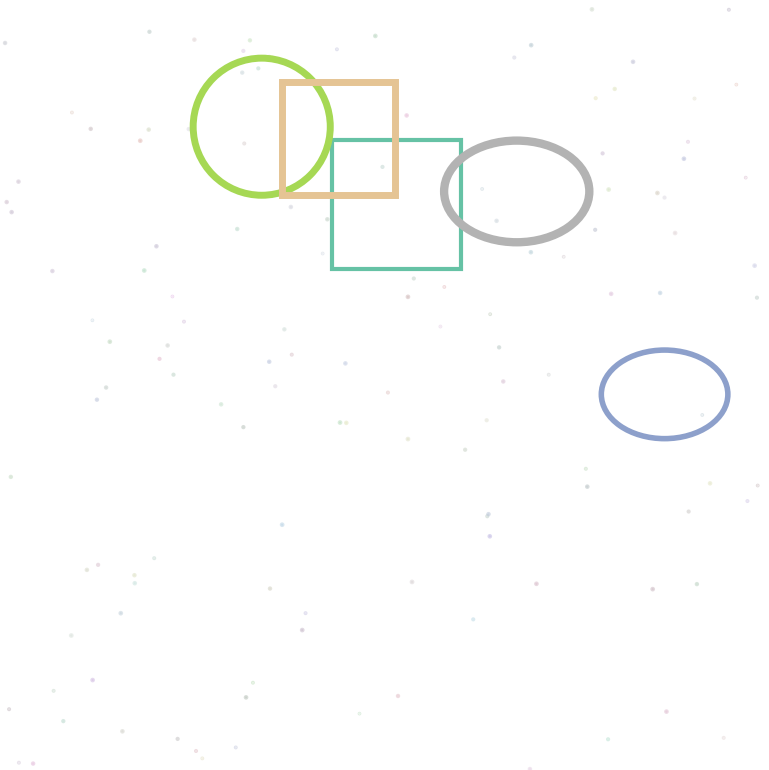[{"shape": "square", "thickness": 1.5, "radius": 0.42, "center": [0.515, 0.735]}, {"shape": "oval", "thickness": 2, "radius": 0.41, "center": [0.863, 0.488]}, {"shape": "circle", "thickness": 2.5, "radius": 0.45, "center": [0.34, 0.835]}, {"shape": "square", "thickness": 2.5, "radius": 0.37, "center": [0.439, 0.821]}, {"shape": "oval", "thickness": 3, "radius": 0.47, "center": [0.671, 0.751]}]